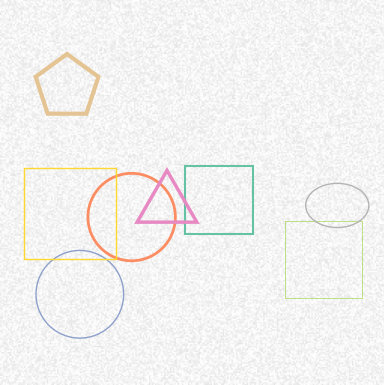[{"shape": "square", "thickness": 1.5, "radius": 0.44, "center": [0.569, 0.48]}, {"shape": "circle", "thickness": 2, "radius": 0.57, "center": [0.342, 0.436]}, {"shape": "circle", "thickness": 1, "radius": 0.57, "center": [0.207, 0.236]}, {"shape": "triangle", "thickness": 2.5, "radius": 0.45, "center": [0.434, 0.468]}, {"shape": "square", "thickness": 0.5, "radius": 0.5, "center": [0.841, 0.326]}, {"shape": "square", "thickness": 1, "radius": 0.6, "center": [0.182, 0.446]}, {"shape": "pentagon", "thickness": 3, "radius": 0.43, "center": [0.174, 0.774]}, {"shape": "oval", "thickness": 1, "radius": 0.41, "center": [0.876, 0.466]}]